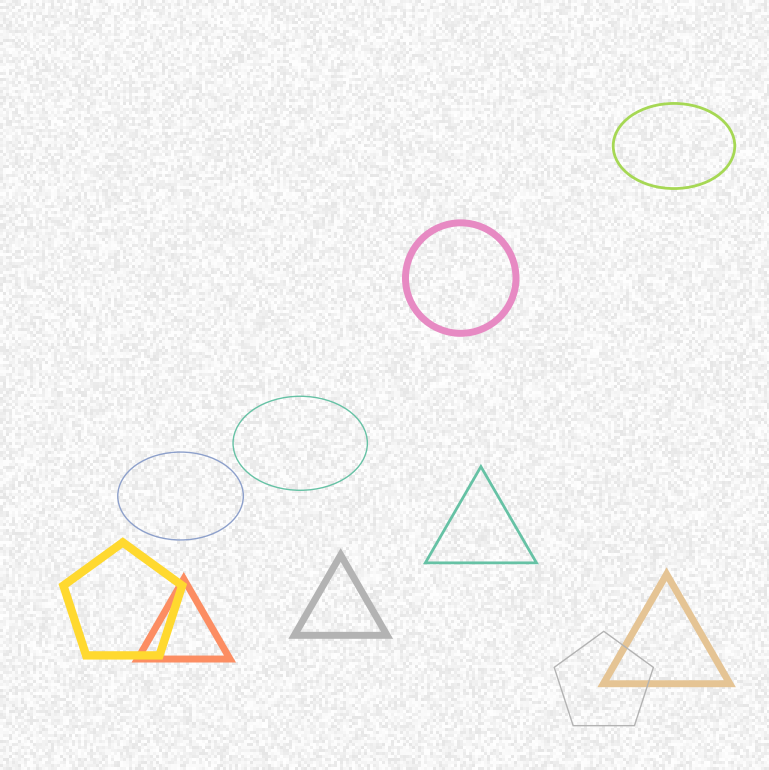[{"shape": "oval", "thickness": 0.5, "radius": 0.44, "center": [0.39, 0.424]}, {"shape": "triangle", "thickness": 1, "radius": 0.42, "center": [0.625, 0.311]}, {"shape": "triangle", "thickness": 2.5, "radius": 0.35, "center": [0.239, 0.179]}, {"shape": "oval", "thickness": 0.5, "radius": 0.41, "center": [0.234, 0.356]}, {"shape": "circle", "thickness": 2.5, "radius": 0.36, "center": [0.598, 0.639]}, {"shape": "oval", "thickness": 1, "radius": 0.39, "center": [0.875, 0.81]}, {"shape": "pentagon", "thickness": 3, "radius": 0.41, "center": [0.159, 0.214]}, {"shape": "triangle", "thickness": 2.5, "radius": 0.47, "center": [0.866, 0.159]}, {"shape": "triangle", "thickness": 2.5, "radius": 0.35, "center": [0.442, 0.21]}, {"shape": "pentagon", "thickness": 0.5, "radius": 0.34, "center": [0.784, 0.112]}]